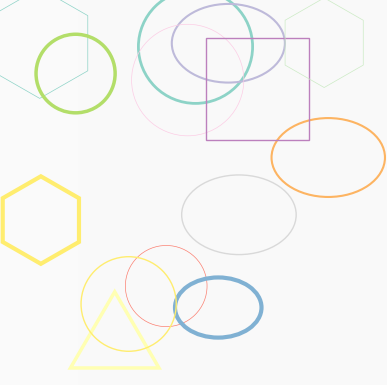[{"shape": "circle", "thickness": 2, "radius": 0.74, "center": [0.505, 0.879]}, {"shape": "hexagon", "thickness": 0.5, "radius": 0.72, "center": [0.102, 0.888]}, {"shape": "triangle", "thickness": 2.5, "radius": 0.66, "center": [0.296, 0.11]}, {"shape": "oval", "thickness": 1.5, "radius": 0.73, "center": [0.589, 0.888]}, {"shape": "circle", "thickness": 0.5, "radius": 0.53, "center": [0.429, 0.257]}, {"shape": "oval", "thickness": 3, "radius": 0.56, "center": [0.563, 0.201]}, {"shape": "oval", "thickness": 1.5, "radius": 0.73, "center": [0.847, 0.591]}, {"shape": "circle", "thickness": 2.5, "radius": 0.51, "center": [0.195, 0.809]}, {"shape": "circle", "thickness": 0.5, "radius": 0.72, "center": [0.484, 0.792]}, {"shape": "oval", "thickness": 1, "radius": 0.74, "center": [0.617, 0.442]}, {"shape": "square", "thickness": 1, "radius": 0.66, "center": [0.664, 0.77]}, {"shape": "hexagon", "thickness": 0.5, "radius": 0.58, "center": [0.837, 0.889]}, {"shape": "hexagon", "thickness": 3, "radius": 0.57, "center": [0.105, 0.428]}, {"shape": "circle", "thickness": 1, "radius": 0.61, "center": [0.332, 0.21]}]